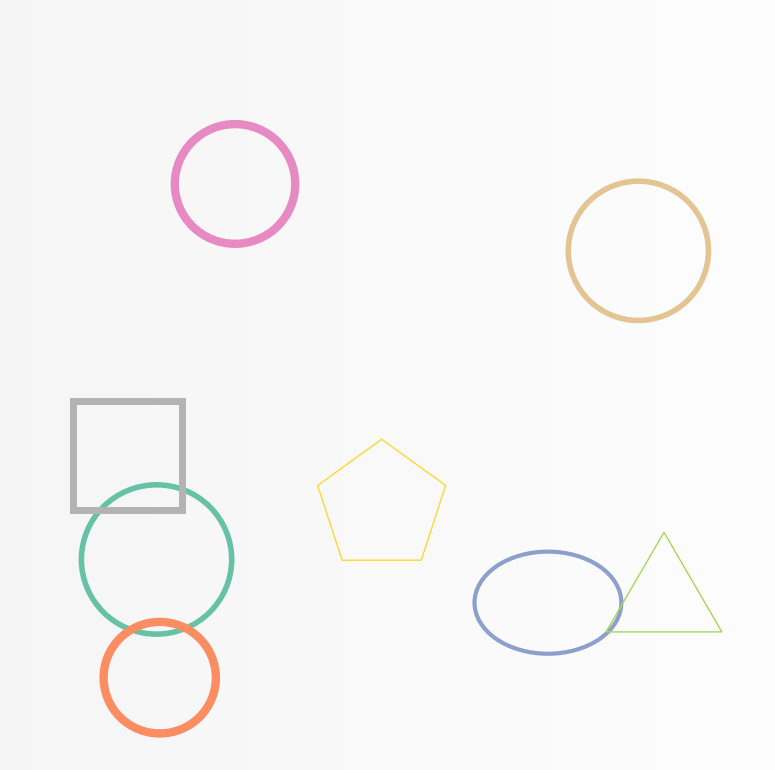[{"shape": "circle", "thickness": 2, "radius": 0.48, "center": [0.202, 0.273]}, {"shape": "circle", "thickness": 3, "radius": 0.36, "center": [0.206, 0.12]}, {"shape": "oval", "thickness": 1.5, "radius": 0.47, "center": [0.707, 0.217]}, {"shape": "circle", "thickness": 3, "radius": 0.39, "center": [0.303, 0.761]}, {"shape": "triangle", "thickness": 0.5, "radius": 0.43, "center": [0.857, 0.222]}, {"shape": "pentagon", "thickness": 0.5, "radius": 0.43, "center": [0.492, 0.343]}, {"shape": "circle", "thickness": 2, "radius": 0.45, "center": [0.824, 0.674]}, {"shape": "square", "thickness": 2.5, "radius": 0.35, "center": [0.165, 0.408]}]